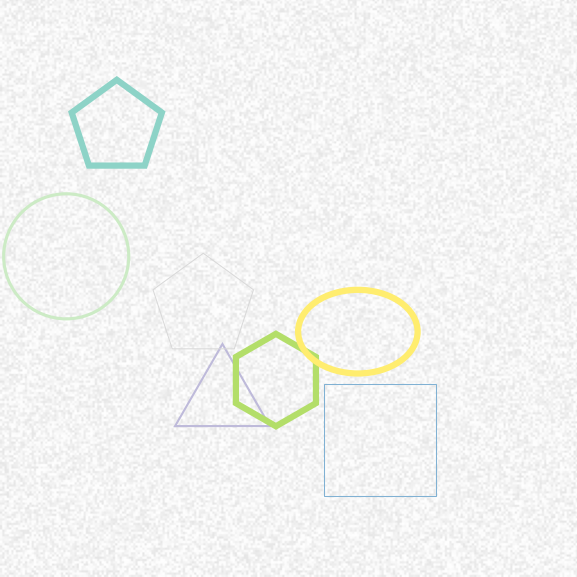[{"shape": "pentagon", "thickness": 3, "radius": 0.41, "center": [0.202, 0.779]}, {"shape": "triangle", "thickness": 1, "radius": 0.47, "center": [0.385, 0.309]}, {"shape": "square", "thickness": 0.5, "radius": 0.48, "center": [0.659, 0.237]}, {"shape": "hexagon", "thickness": 3, "radius": 0.4, "center": [0.478, 0.341]}, {"shape": "pentagon", "thickness": 0.5, "radius": 0.46, "center": [0.352, 0.469]}, {"shape": "circle", "thickness": 1.5, "radius": 0.54, "center": [0.115, 0.555]}, {"shape": "oval", "thickness": 3, "radius": 0.52, "center": [0.62, 0.425]}]